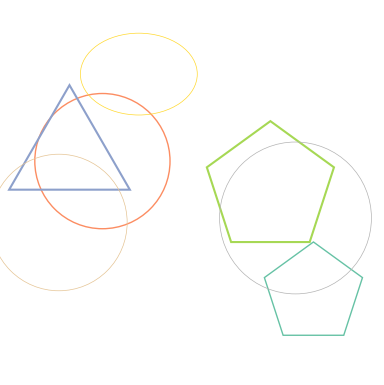[{"shape": "pentagon", "thickness": 1, "radius": 0.67, "center": [0.814, 0.238]}, {"shape": "circle", "thickness": 1, "radius": 0.88, "center": [0.266, 0.582]}, {"shape": "triangle", "thickness": 1.5, "radius": 0.9, "center": [0.18, 0.598]}, {"shape": "pentagon", "thickness": 1.5, "radius": 0.87, "center": [0.702, 0.512]}, {"shape": "oval", "thickness": 0.5, "radius": 0.76, "center": [0.361, 0.808]}, {"shape": "circle", "thickness": 0.5, "radius": 0.89, "center": [0.153, 0.422]}, {"shape": "circle", "thickness": 0.5, "radius": 0.99, "center": [0.768, 0.434]}]